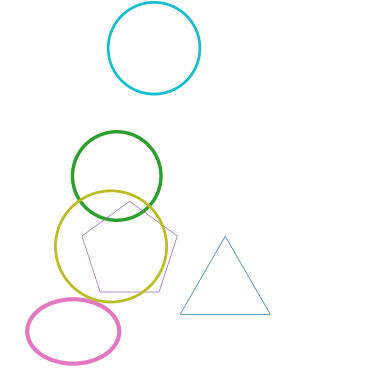[{"shape": "triangle", "thickness": 0.5, "radius": 0.68, "center": [0.585, 0.251]}, {"shape": "circle", "thickness": 2.5, "radius": 0.57, "center": [0.303, 0.543]}, {"shape": "pentagon", "thickness": 0.5, "radius": 0.65, "center": [0.337, 0.347]}, {"shape": "oval", "thickness": 3, "radius": 0.6, "center": [0.19, 0.139]}, {"shape": "circle", "thickness": 2, "radius": 0.72, "center": [0.288, 0.36]}, {"shape": "circle", "thickness": 2, "radius": 0.6, "center": [0.4, 0.875]}]